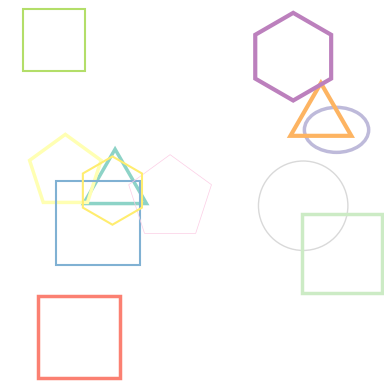[{"shape": "triangle", "thickness": 2.5, "radius": 0.47, "center": [0.299, 0.518]}, {"shape": "pentagon", "thickness": 2.5, "radius": 0.49, "center": [0.17, 0.553]}, {"shape": "oval", "thickness": 2.5, "radius": 0.42, "center": [0.874, 0.663]}, {"shape": "square", "thickness": 2.5, "radius": 0.53, "center": [0.205, 0.124]}, {"shape": "square", "thickness": 1.5, "radius": 0.55, "center": [0.255, 0.421]}, {"shape": "triangle", "thickness": 3, "radius": 0.46, "center": [0.833, 0.693]}, {"shape": "square", "thickness": 1.5, "radius": 0.4, "center": [0.14, 0.897]}, {"shape": "pentagon", "thickness": 0.5, "radius": 0.57, "center": [0.442, 0.485]}, {"shape": "circle", "thickness": 1, "radius": 0.58, "center": [0.787, 0.466]}, {"shape": "hexagon", "thickness": 3, "radius": 0.57, "center": [0.762, 0.853]}, {"shape": "square", "thickness": 2.5, "radius": 0.51, "center": [0.888, 0.342]}, {"shape": "hexagon", "thickness": 1.5, "radius": 0.44, "center": [0.292, 0.505]}]